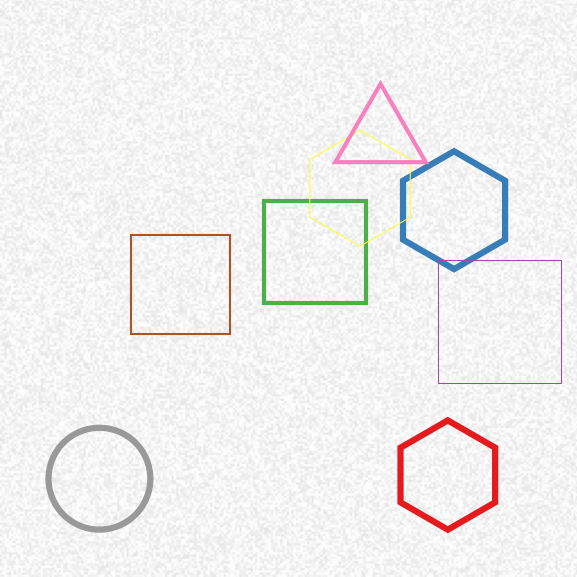[{"shape": "hexagon", "thickness": 3, "radius": 0.47, "center": [0.775, 0.177]}, {"shape": "hexagon", "thickness": 3, "radius": 0.51, "center": [0.786, 0.635]}, {"shape": "square", "thickness": 2, "radius": 0.44, "center": [0.546, 0.562]}, {"shape": "square", "thickness": 0.5, "radius": 0.53, "center": [0.865, 0.442]}, {"shape": "hexagon", "thickness": 0.5, "radius": 0.5, "center": [0.623, 0.673]}, {"shape": "square", "thickness": 1, "radius": 0.43, "center": [0.312, 0.507]}, {"shape": "triangle", "thickness": 2, "radius": 0.45, "center": [0.659, 0.764]}, {"shape": "circle", "thickness": 3, "radius": 0.44, "center": [0.172, 0.17]}]